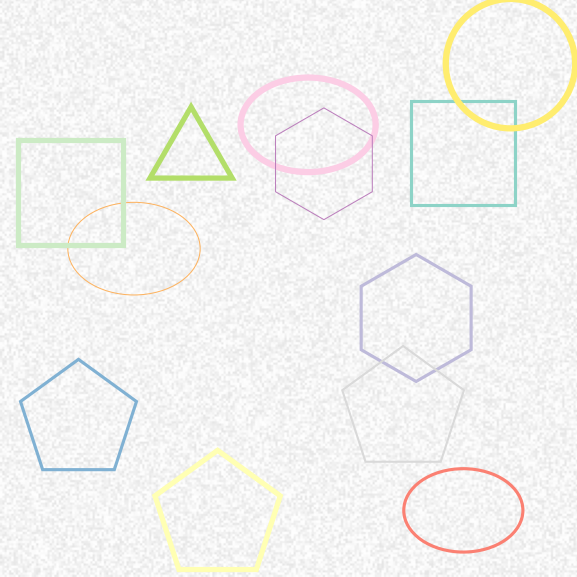[{"shape": "square", "thickness": 1.5, "radius": 0.45, "center": [0.802, 0.734]}, {"shape": "pentagon", "thickness": 2.5, "radius": 0.57, "center": [0.377, 0.105]}, {"shape": "hexagon", "thickness": 1.5, "radius": 0.55, "center": [0.721, 0.449]}, {"shape": "oval", "thickness": 1.5, "radius": 0.52, "center": [0.802, 0.115]}, {"shape": "pentagon", "thickness": 1.5, "radius": 0.53, "center": [0.136, 0.271]}, {"shape": "oval", "thickness": 0.5, "radius": 0.57, "center": [0.232, 0.569]}, {"shape": "triangle", "thickness": 2.5, "radius": 0.41, "center": [0.331, 0.732]}, {"shape": "oval", "thickness": 3, "radius": 0.58, "center": [0.534, 0.783]}, {"shape": "pentagon", "thickness": 1, "radius": 0.55, "center": [0.698, 0.289]}, {"shape": "hexagon", "thickness": 0.5, "radius": 0.48, "center": [0.561, 0.716]}, {"shape": "square", "thickness": 2.5, "radius": 0.46, "center": [0.122, 0.665]}, {"shape": "circle", "thickness": 3, "radius": 0.56, "center": [0.884, 0.889]}]